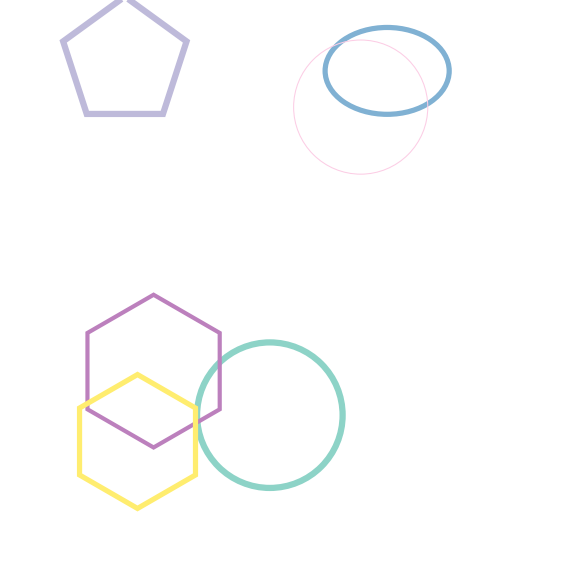[{"shape": "circle", "thickness": 3, "radius": 0.63, "center": [0.467, 0.28]}, {"shape": "pentagon", "thickness": 3, "radius": 0.56, "center": [0.216, 0.893]}, {"shape": "oval", "thickness": 2.5, "radius": 0.54, "center": [0.67, 0.876]}, {"shape": "circle", "thickness": 0.5, "radius": 0.58, "center": [0.625, 0.814]}, {"shape": "hexagon", "thickness": 2, "radius": 0.66, "center": [0.266, 0.357]}, {"shape": "hexagon", "thickness": 2.5, "radius": 0.58, "center": [0.238, 0.235]}]